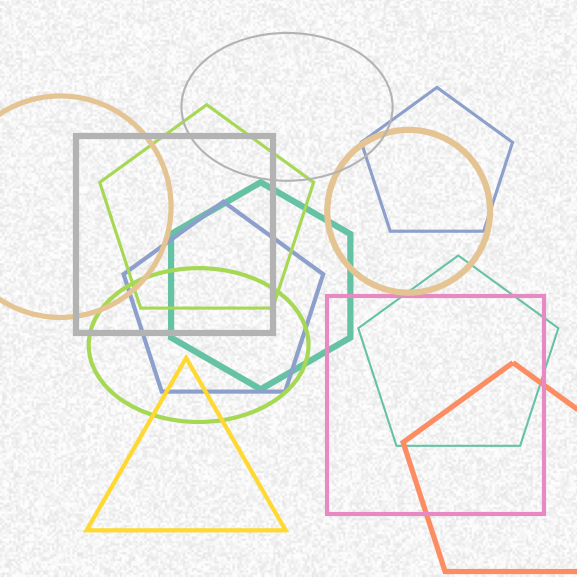[{"shape": "hexagon", "thickness": 3, "radius": 0.9, "center": [0.451, 0.504]}, {"shape": "pentagon", "thickness": 1, "radius": 0.91, "center": [0.794, 0.375]}, {"shape": "pentagon", "thickness": 2.5, "radius": 1.0, "center": [0.888, 0.171]}, {"shape": "pentagon", "thickness": 2, "radius": 0.91, "center": [0.387, 0.468]}, {"shape": "pentagon", "thickness": 1.5, "radius": 0.69, "center": [0.757, 0.71]}, {"shape": "square", "thickness": 2, "radius": 0.94, "center": [0.754, 0.298]}, {"shape": "oval", "thickness": 2, "radius": 0.95, "center": [0.344, 0.402]}, {"shape": "pentagon", "thickness": 1.5, "radius": 0.97, "center": [0.358, 0.623]}, {"shape": "triangle", "thickness": 2, "radius": 0.99, "center": [0.322, 0.18]}, {"shape": "circle", "thickness": 3, "radius": 0.7, "center": [0.708, 0.633]}, {"shape": "circle", "thickness": 2.5, "radius": 0.96, "center": [0.104, 0.641]}, {"shape": "oval", "thickness": 1, "radius": 0.91, "center": [0.497, 0.814]}, {"shape": "square", "thickness": 3, "radius": 0.85, "center": [0.302, 0.593]}]